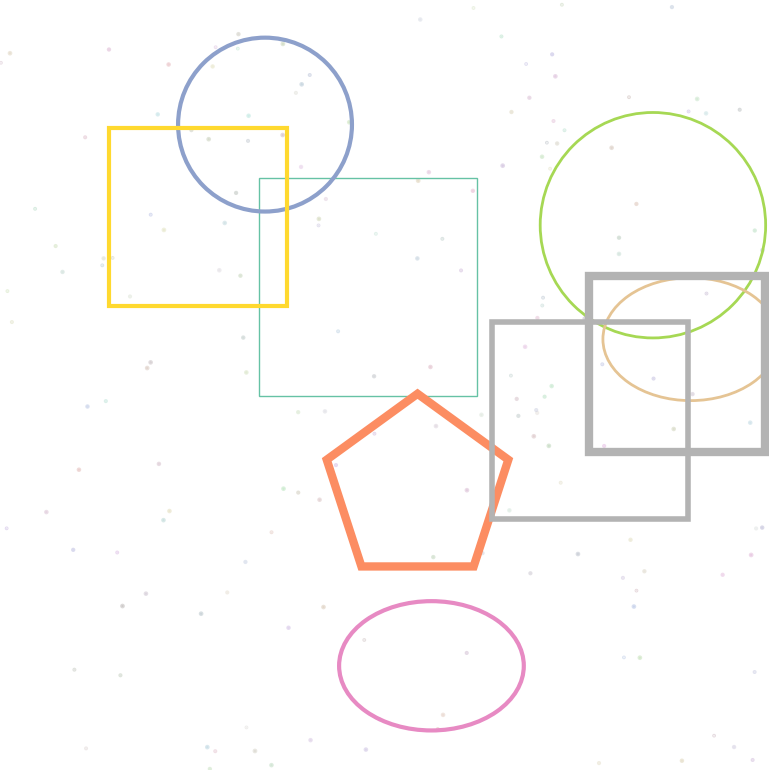[{"shape": "square", "thickness": 0.5, "radius": 0.71, "center": [0.478, 0.627]}, {"shape": "pentagon", "thickness": 3, "radius": 0.62, "center": [0.542, 0.365]}, {"shape": "circle", "thickness": 1.5, "radius": 0.56, "center": [0.344, 0.838]}, {"shape": "oval", "thickness": 1.5, "radius": 0.6, "center": [0.56, 0.135]}, {"shape": "circle", "thickness": 1, "radius": 0.73, "center": [0.848, 0.708]}, {"shape": "square", "thickness": 1.5, "radius": 0.58, "center": [0.257, 0.718]}, {"shape": "oval", "thickness": 1, "radius": 0.57, "center": [0.897, 0.56]}, {"shape": "square", "thickness": 3, "radius": 0.57, "center": [0.879, 0.527]}, {"shape": "square", "thickness": 2, "radius": 0.64, "center": [0.766, 0.454]}]